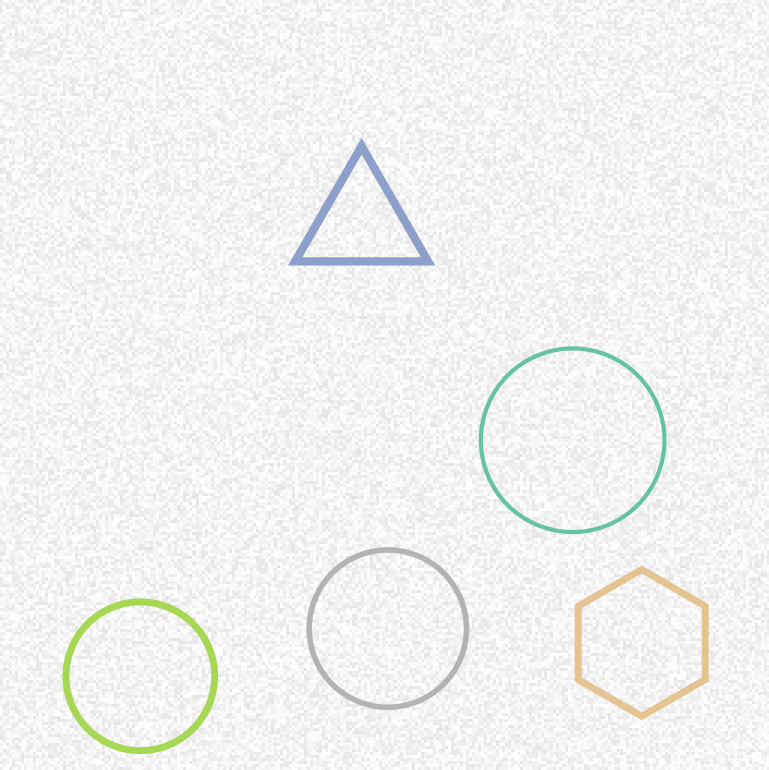[{"shape": "circle", "thickness": 1.5, "radius": 0.6, "center": [0.744, 0.428]}, {"shape": "triangle", "thickness": 3, "radius": 0.5, "center": [0.47, 0.71]}, {"shape": "circle", "thickness": 2.5, "radius": 0.48, "center": [0.182, 0.122]}, {"shape": "hexagon", "thickness": 2.5, "radius": 0.48, "center": [0.833, 0.165]}, {"shape": "circle", "thickness": 2, "radius": 0.51, "center": [0.504, 0.184]}]